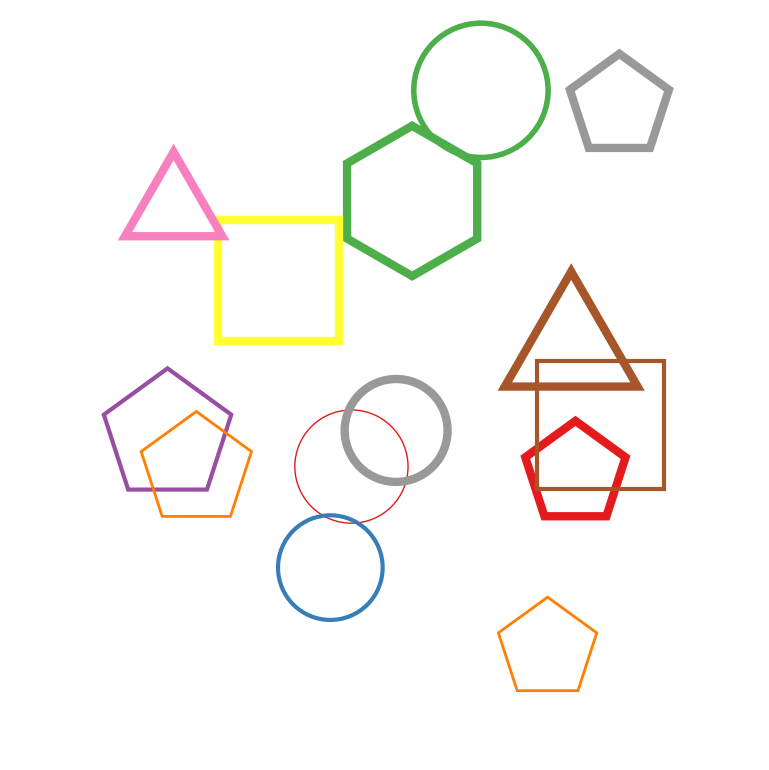[{"shape": "pentagon", "thickness": 3, "radius": 0.34, "center": [0.747, 0.385]}, {"shape": "circle", "thickness": 0.5, "radius": 0.37, "center": [0.456, 0.394]}, {"shape": "circle", "thickness": 1.5, "radius": 0.34, "center": [0.429, 0.263]}, {"shape": "circle", "thickness": 2, "radius": 0.44, "center": [0.625, 0.883]}, {"shape": "hexagon", "thickness": 3, "radius": 0.49, "center": [0.535, 0.739]}, {"shape": "pentagon", "thickness": 1.5, "radius": 0.44, "center": [0.218, 0.435]}, {"shape": "pentagon", "thickness": 1, "radius": 0.34, "center": [0.711, 0.157]}, {"shape": "pentagon", "thickness": 1, "radius": 0.38, "center": [0.255, 0.39]}, {"shape": "square", "thickness": 3, "radius": 0.39, "center": [0.362, 0.636]}, {"shape": "square", "thickness": 1.5, "radius": 0.41, "center": [0.78, 0.448]}, {"shape": "triangle", "thickness": 3, "radius": 0.5, "center": [0.742, 0.548]}, {"shape": "triangle", "thickness": 3, "radius": 0.36, "center": [0.225, 0.73]}, {"shape": "pentagon", "thickness": 3, "radius": 0.34, "center": [0.804, 0.863]}, {"shape": "circle", "thickness": 3, "radius": 0.33, "center": [0.514, 0.441]}]